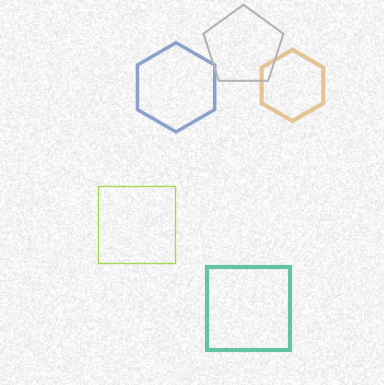[{"shape": "square", "thickness": 3, "radius": 0.54, "center": [0.646, 0.198]}, {"shape": "hexagon", "thickness": 2.5, "radius": 0.58, "center": [0.457, 0.773]}, {"shape": "square", "thickness": 1, "radius": 0.5, "center": [0.353, 0.417]}, {"shape": "hexagon", "thickness": 3, "radius": 0.46, "center": [0.76, 0.778]}, {"shape": "pentagon", "thickness": 1.5, "radius": 0.55, "center": [0.632, 0.879]}]